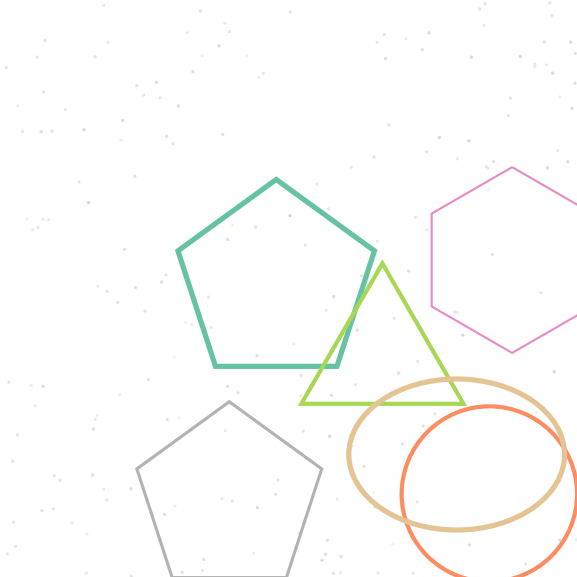[{"shape": "pentagon", "thickness": 2.5, "radius": 0.89, "center": [0.478, 0.509]}, {"shape": "circle", "thickness": 2, "radius": 0.76, "center": [0.847, 0.144]}, {"shape": "hexagon", "thickness": 1, "radius": 0.8, "center": [0.887, 0.549]}, {"shape": "triangle", "thickness": 2, "radius": 0.81, "center": [0.662, 0.381]}, {"shape": "oval", "thickness": 2.5, "radius": 0.93, "center": [0.791, 0.212]}, {"shape": "pentagon", "thickness": 1.5, "radius": 0.84, "center": [0.397, 0.135]}]